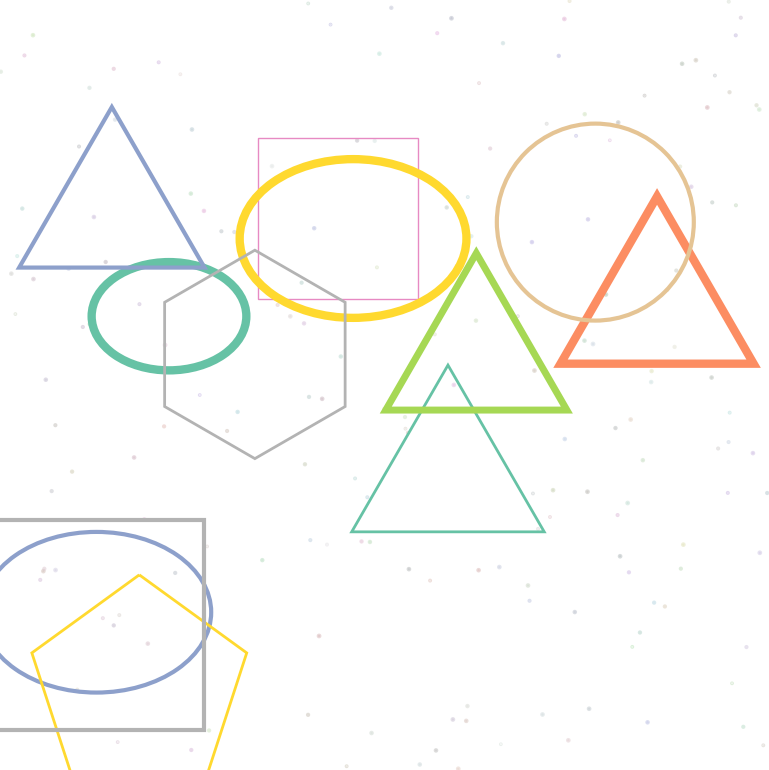[{"shape": "triangle", "thickness": 1, "radius": 0.72, "center": [0.582, 0.381]}, {"shape": "oval", "thickness": 3, "radius": 0.5, "center": [0.219, 0.589]}, {"shape": "triangle", "thickness": 3, "radius": 0.72, "center": [0.853, 0.6]}, {"shape": "triangle", "thickness": 1.5, "radius": 0.69, "center": [0.145, 0.722]}, {"shape": "oval", "thickness": 1.5, "radius": 0.75, "center": [0.125, 0.205]}, {"shape": "square", "thickness": 0.5, "radius": 0.52, "center": [0.439, 0.716]}, {"shape": "triangle", "thickness": 2.5, "radius": 0.68, "center": [0.619, 0.535]}, {"shape": "pentagon", "thickness": 1, "radius": 0.73, "center": [0.181, 0.107]}, {"shape": "oval", "thickness": 3, "radius": 0.74, "center": [0.459, 0.69]}, {"shape": "circle", "thickness": 1.5, "radius": 0.64, "center": [0.773, 0.712]}, {"shape": "hexagon", "thickness": 1, "radius": 0.68, "center": [0.331, 0.54]}, {"shape": "square", "thickness": 1.5, "radius": 0.68, "center": [0.129, 0.188]}]